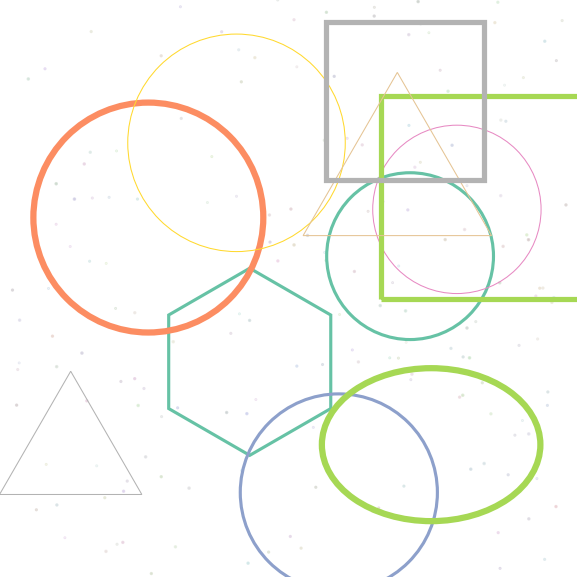[{"shape": "circle", "thickness": 1.5, "radius": 0.72, "center": [0.71, 0.556]}, {"shape": "hexagon", "thickness": 1.5, "radius": 0.81, "center": [0.432, 0.373]}, {"shape": "circle", "thickness": 3, "radius": 1.0, "center": [0.257, 0.622]}, {"shape": "circle", "thickness": 1.5, "radius": 0.85, "center": [0.587, 0.146]}, {"shape": "circle", "thickness": 0.5, "radius": 0.73, "center": [0.791, 0.637]}, {"shape": "oval", "thickness": 3, "radius": 0.95, "center": [0.747, 0.229]}, {"shape": "square", "thickness": 2.5, "radius": 0.88, "center": [0.837, 0.658]}, {"shape": "circle", "thickness": 0.5, "radius": 0.94, "center": [0.41, 0.752]}, {"shape": "triangle", "thickness": 0.5, "radius": 0.94, "center": [0.688, 0.685]}, {"shape": "triangle", "thickness": 0.5, "radius": 0.71, "center": [0.122, 0.214]}, {"shape": "square", "thickness": 2.5, "radius": 0.68, "center": [0.701, 0.824]}]